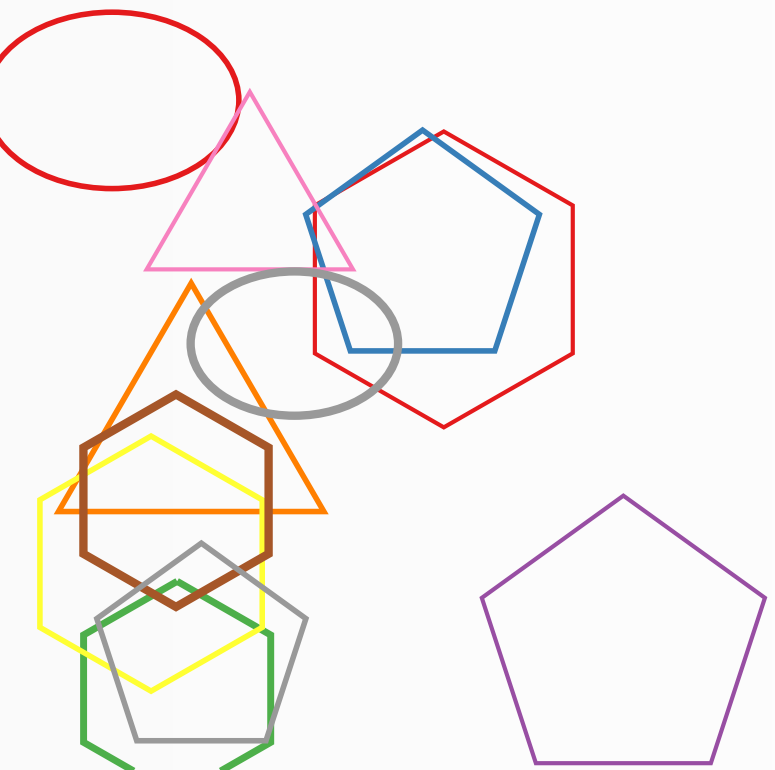[{"shape": "hexagon", "thickness": 1.5, "radius": 0.96, "center": [0.573, 0.637]}, {"shape": "oval", "thickness": 2, "radius": 0.82, "center": [0.145, 0.87]}, {"shape": "pentagon", "thickness": 2, "radius": 0.79, "center": [0.545, 0.673]}, {"shape": "hexagon", "thickness": 2.5, "radius": 0.7, "center": [0.229, 0.106]}, {"shape": "pentagon", "thickness": 1.5, "radius": 0.96, "center": [0.804, 0.164]}, {"shape": "triangle", "thickness": 2, "radius": 0.99, "center": [0.247, 0.435]}, {"shape": "hexagon", "thickness": 2, "radius": 0.83, "center": [0.195, 0.268]}, {"shape": "hexagon", "thickness": 3, "radius": 0.69, "center": [0.227, 0.35]}, {"shape": "triangle", "thickness": 1.5, "radius": 0.77, "center": [0.322, 0.727]}, {"shape": "pentagon", "thickness": 2, "radius": 0.71, "center": [0.26, 0.153]}, {"shape": "oval", "thickness": 3, "radius": 0.67, "center": [0.38, 0.554]}]